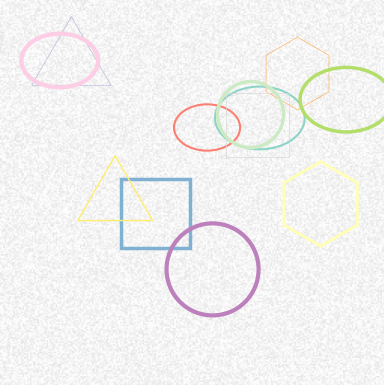[{"shape": "oval", "thickness": 1.5, "radius": 0.58, "center": [0.675, 0.694]}, {"shape": "hexagon", "thickness": 2, "radius": 0.55, "center": [0.833, 0.47]}, {"shape": "triangle", "thickness": 0.5, "radius": 0.59, "center": [0.185, 0.838]}, {"shape": "oval", "thickness": 1.5, "radius": 0.43, "center": [0.538, 0.669]}, {"shape": "square", "thickness": 2.5, "radius": 0.45, "center": [0.404, 0.446]}, {"shape": "hexagon", "thickness": 0.5, "radius": 0.47, "center": [0.773, 0.809]}, {"shape": "oval", "thickness": 2.5, "radius": 0.6, "center": [0.899, 0.741]}, {"shape": "oval", "thickness": 3, "radius": 0.5, "center": [0.155, 0.843]}, {"shape": "square", "thickness": 0.5, "radius": 0.41, "center": [0.67, 0.675]}, {"shape": "circle", "thickness": 3, "radius": 0.6, "center": [0.552, 0.3]}, {"shape": "circle", "thickness": 2.5, "radius": 0.43, "center": [0.651, 0.702]}, {"shape": "triangle", "thickness": 1, "radius": 0.56, "center": [0.299, 0.483]}]